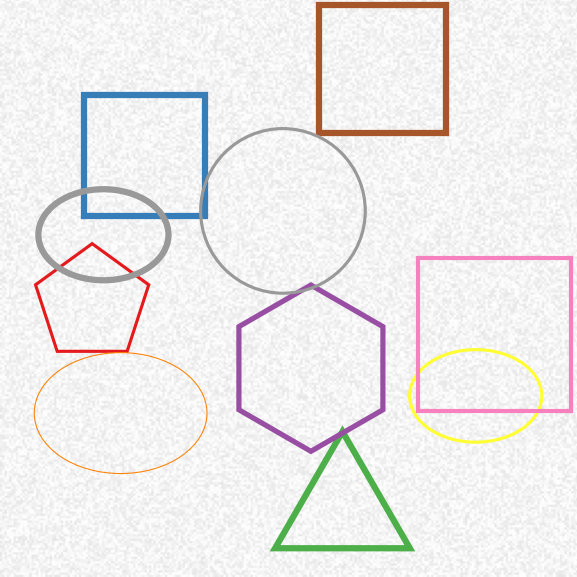[{"shape": "pentagon", "thickness": 1.5, "radius": 0.52, "center": [0.16, 0.474]}, {"shape": "square", "thickness": 3, "radius": 0.52, "center": [0.25, 0.73]}, {"shape": "triangle", "thickness": 3, "radius": 0.67, "center": [0.593, 0.117]}, {"shape": "hexagon", "thickness": 2.5, "radius": 0.72, "center": [0.538, 0.362]}, {"shape": "oval", "thickness": 0.5, "radius": 0.75, "center": [0.209, 0.284]}, {"shape": "oval", "thickness": 1.5, "radius": 0.57, "center": [0.824, 0.314]}, {"shape": "square", "thickness": 3, "radius": 0.55, "center": [0.663, 0.88]}, {"shape": "square", "thickness": 2, "radius": 0.66, "center": [0.856, 0.42]}, {"shape": "circle", "thickness": 1.5, "radius": 0.71, "center": [0.49, 0.634]}, {"shape": "oval", "thickness": 3, "radius": 0.56, "center": [0.179, 0.593]}]